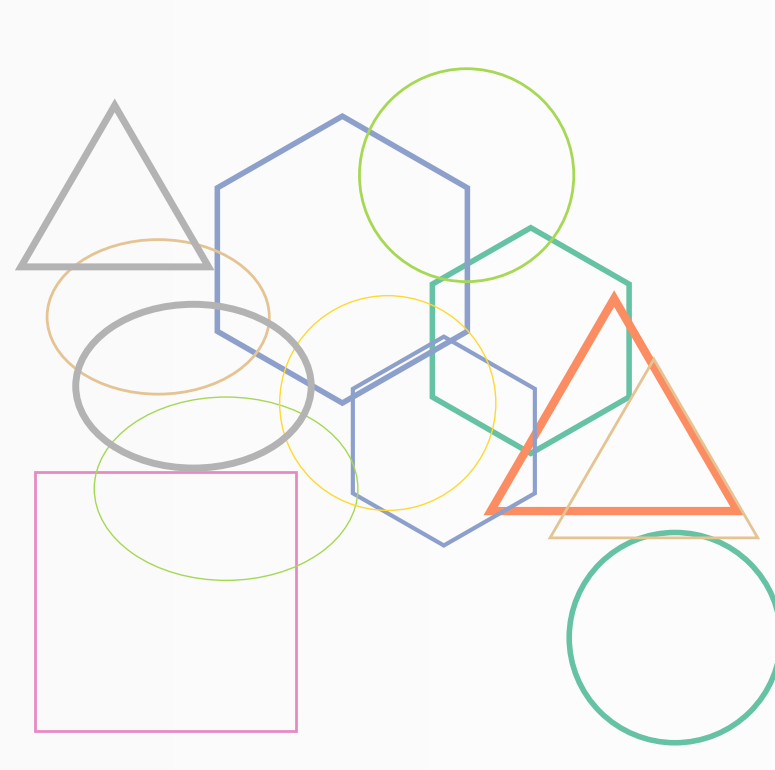[{"shape": "hexagon", "thickness": 2, "radius": 0.73, "center": [0.685, 0.558]}, {"shape": "circle", "thickness": 2, "radius": 0.68, "center": [0.871, 0.172]}, {"shape": "triangle", "thickness": 3, "radius": 0.92, "center": [0.792, 0.428]}, {"shape": "hexagon", "thickness": 2, "radius": 0.93, "center": [0.442, 0.663]}, {"shape": "hexagon", "thickness": 1.5, "radius": 0.68, "center": [0.573, 0.427]}, {"shape": "square", "thickness": 1, "radius": 0.84, "center": [0.214, 0.219]}, {"shape": "oval", "thickness": 0.5, "radius": 0.85, "center": [0.292, 0.365]}, {"shape": "circle", "thickness": 1, "radius": 0.69, "center": [0.602, 0.772]}, {"shape": "circle", "thickness": 0.5, "radius": 0.7, "center": [0.5, 0.477]}, {"shape": "triangle", "thickness": 1, "radius": 0.77, "center": [0.844, 0.379]}, {"shape": "oval", "thickness": 1, "radius": 0.72, "center": [0.204, 0.588]}, {"shape": "oval", "thickness": 2.5, "radius": 0.76, "center": [0.25, 0.498]}, {"shape": "triangle", "thickness": 2.5, "radius": 0.7, "center": [0.148, 0.723]}]